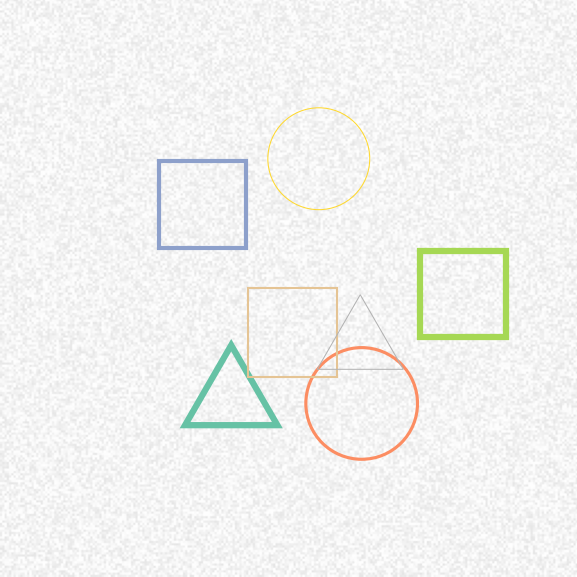[{"shape": "triangle", "thickness": 3, "radius": 0.46, "center": [0.4, 0.309]}, {"shape": "circle", "thickness": 1.5, "radius": 0.48, "center": [0.626, 0.301]}, {"shape": "square", "thickness": 2, "radius": 0.38, "center": [0.35, 0.645]}, {"shape": "square", "thickness": 3, "radius": 0.37, "center": [0.802, 0.49]}, {"shape": "circle", "thickness": 0.5, "radius": 0.44, "center": [0.552, 0.724]}, {"shape": "square", "thickness": 1, "radius": 0.39, "center": [0.507, 0.423]}, {"shape": "triangle", "thickness": 0.5, "radius": 0.43, "center": [0.624, 0.403]}]